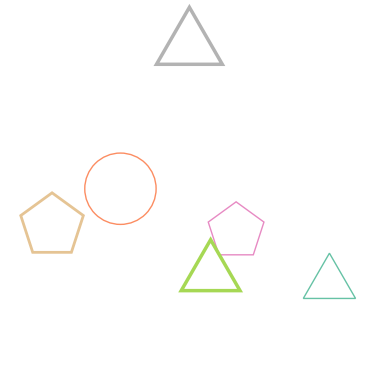[{"shape": "triangle", "thickness": 1, "radius": 0.39, "center": [0.856, 0.264]}, {"shape": "circle", "thickness": 1, "radius": 0.46, "center": [0.313, 0.51]}, {"shape": "pentagon", "thickness": 1, "radius": 0.38, "center": [0.613, 0.4]}, {"shape": "triangle", "thickness": 2.5, "radius": 0.44, "center": [0.547, 0.289]}, {"shape": "pentagon", "thickness": 2, "radius": 0.43, "center": [0.135, 0.414]}, {"shape": "triangle", "thickness": 2.5, "radius": 0.49, "center": [0.492, 0.882]}]